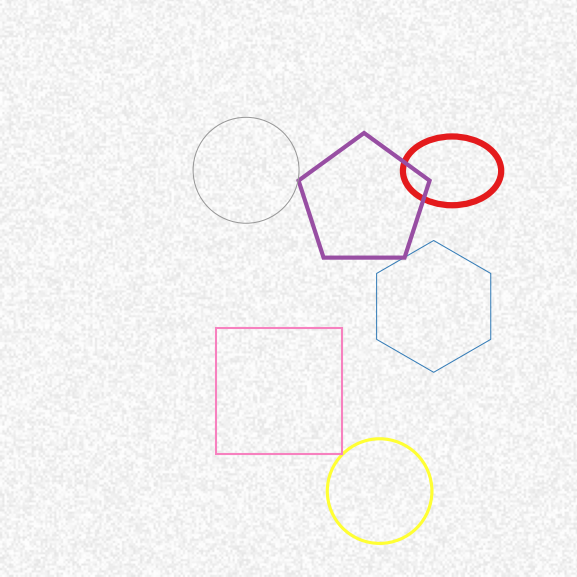[{"shape": "oval", "thickness": 3, "radius": 0.43, "center": [0.783, 0.703]}, {"shape": "hexagon", "thickness": 0.5, "radius": 0.57, "center": [0.751, 0.469]}, {"shape": "pentagon", "thickness": 2, "radius": 0.6, "center": [0.63, 0.65]}, {"shape": "circle", "thickness": 1.5, "radius": 0.45, "center": [0.657, 0.149]}, {"shape": "square", "thickness": 1, "radius": 0.55, "center": [0.483, 0.323]}, {"shape": "circle", "thickness": 0.5, "radius": 0.46, "center": [0.426, 0.704]}]